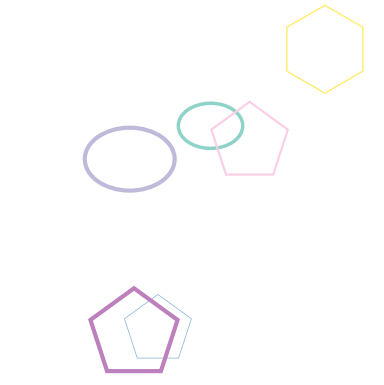[{"shape": "oval", "thickness": 2.5, "radius": 0.42, "center": [0.547, 0.673]}, {"shape": "oval", "thickness": 3, "radius": 0.58, "center": [0.337, 0.587]}, {"shape": "pentagon", "thickness": 0.5, "radius": 0.46, "center": [0.41, 0.144]}, {"shape": "pentagon", "thickness": 1.5, "radius": 0.52, "center": [0.648, 0.631]}, {"shape": "pentagon", "thickness": 3, "radius": 0.59, "center": [0.348, 0.132]}, {"shape": "hexagon", "thickness": 1, "radius": 0.57, "center": [0.844, 0.872]}]